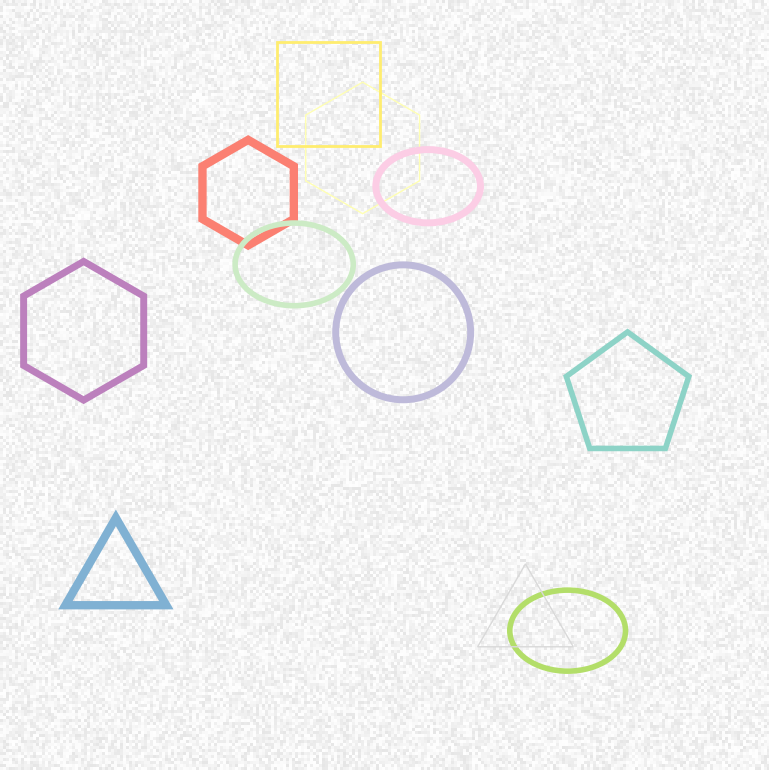[{"shape": "pentagon", "thickness": 2, "radius": 0.42, "center": [0.815, 0.485]}, {"shape": "hexagon", "thickness": 0.5, "radius": 0.43, "center": [0.471, 0.808]}, {"shape": "circle", "thickness": 2.5, "radius": 0.44, "center": [0.524, 0.568]}, {"shape": "hexagon", "thickness": 3, "radius": 0.34, "center": [0.322, 0.75]}, {"shape": "triangle", "thickness": 3, "radius": 0.38, "center": [0.15, 0.252]}, {"shape": "oval", "thickness": 2, "radius": 0.38, "center": [0.737, 0.181]}, {"shape": "oval", "thickness": 2.5, "radius": 0.34, "center": [0.556, 0.758]}, {"shape": "triangle", "thickness": 0.5, "radius": 0.36, "center": [0.682, 0.196]}, {"shape": "hexagon", "thickness": 2.5, "radius": 0.45, "center": [0.109, 0.57]}, {"shape": "oval", "thickness": 2, "radius": 0.38, "center": [0.382, 0.657]}, {"shape": "square", "thickness": 1, "radius": 0.34, "center": [0.427, 0.878]}]